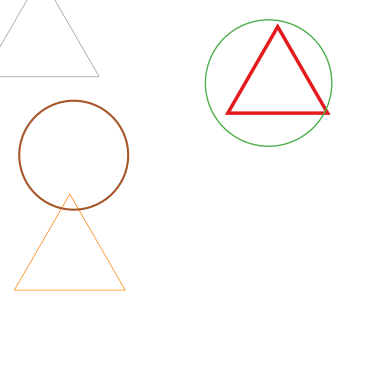[{"shape": "triangle", "thickness": 2.5, "radius": 0.75, "center": [0.721, 0.781]}, {"shape": "circle", "thickness": 1, "radius": 0.82, "center": [0.698, 0.784]}, {"shape": "triangle", "thickness": 0.5, "radius": 0.83, "center": [0.181, 0.33]}, {"shape": "circle", "thickness": 1.5, "radius": 0.71, "center": [0.191, 0.597]}, {"shape": "triangle", "thickness": 0.5, "radius": 0.87, "center": [0.106, 0.888]}]